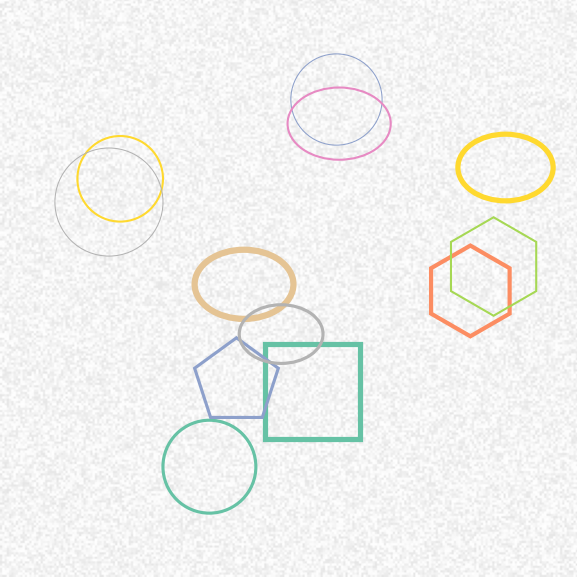[{"shape": "circle", "thickness": 1.5, "radius": 0.4, "center": [0.363, 0.191]}, {"shape": "square", "thickness": 2.5, "radius": 0.41, "center": [0.541, 0.321]}, {"shape": "hexagon", "thickness": 2, "radius": 0.39, "center": [0.814, 0.495]}, {"shape": "pentagon", "thickness": 1.5, "radius": 0.38, "center": [0.409, 0.338]}, {"shape": "circle", "thickness": 0.5, "radius": 0.4, "center": [0.583, 0.827]}, {"shape": "oval", "thickness": 1, "radius": 0.45, "center": [0.587, 0.785]}, {"shape": "hexagon", "thickness": 1, "radius": 0.43, "center": [0.855, 0.538]}, {"shape": "oval", "thickness": 2.5, "radius": 0.41, "center": [0.875, 0.709]}, {"shape": "circle", "thickness": 1, "radius": 0.37, "center": [0.208, 0.69]}, {"shape": "oval", "thickness": 3, "radius": 0.43, "center": [0.423, 0.507]}, {"shape": "oval", "thickness": 1.5, "radius": 0.36, "center": [0.487, 0.421]}, {"shape": "circle", "thickness": 0.5, "radius": 0.47, "center": [0.189, 0.649]}]